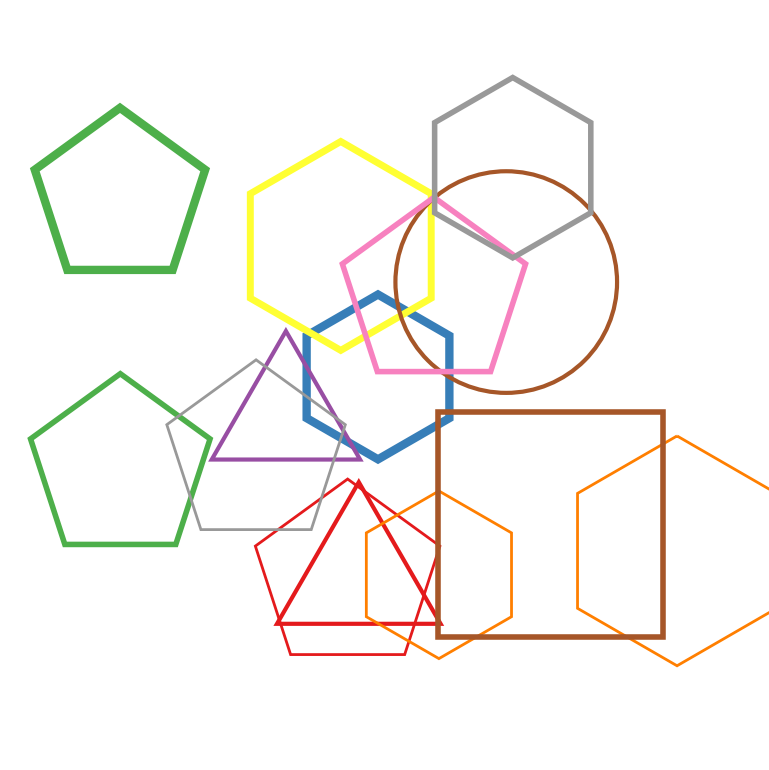[{"shape": "triangle", "thickness": 1.5, "radius": 0.61, "center": [0.466, 0.251]}, {"shape": "pentagon", "thickness": 1, "radius": 0.63, "center": [0.451, 0.252]}, {"shape": "hexagon", "thickness": 3, "radius": 0.54, "center": [0.491, 0.51]}, {"shape": "pentagon", "thickness": 3, "radius": 0.58, "center": [0.156, 0.744]}, {"shape": "pentagon", "thickness": 2, "radius": 0.61, "center": [0.156, 0.392]}, {"shape": "triangle", "thickness": 1.5, "radius": 0.56, "center": [0.371, 0.459]}, {"shape": "hexagon", "thickness": 1, "radius": 0.75, "center": [0.879, 0.285]}, {"shape": "hexagon", "thickness": 1, "radius": 0.54, "center": [0.57, 0.254]}, {"shape": "hexagon", "thickness": 2.5, "radius": 0.68, "center": [0.443, 0.681]}, {"shape": "circle", "thickness": 1.5, "radius": 0.72, "center": [0.657, 0.634]}, {"shape": "square", "thickness": 2, "radius": 0.73, "center": [0.715, 0.319]}, {"shape": "pentagon", "thickness": 2, "radius": 0.63, "center": [0.564, 0.619]}, {"shape": "pentagon", "thickness": 1, "radius": 0.61, "center": [0.333, 0.411]}, {"shape": "hexagon", "thickness": 2, "radius": 0.59, "center": [0.666, 0.782]}]